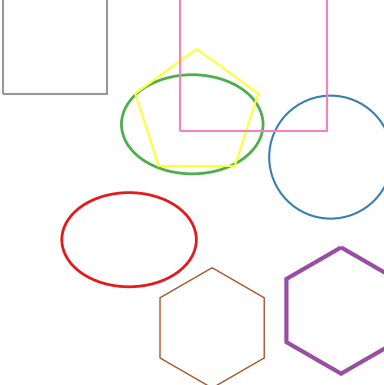[{"shape": "oval", "thickness": 2, "radius": 0.87, "center": [0.335, 0.377]}, {"shape": "circle", "thickness": 1.5, "radius": 0.8, "center": [0.859, 0.592]}, {"shape": "oval", "thickness": 2, "radius": 0.92, "center": [0.499, 0.677]}, {"shape": "hexagon", "thickness": 3, "radius": 0.82, "center": [0.886, 0.193]}, {"shape": "pentagon", "thickness": 1.5, "radius": 0.84, "center": [0.511, 0.705]}, {"shape": "hexagon", "thickness": 1, "radius": 0.78, "center": [0.551, 0.148]}, {"shape": "square", "thickness": 1.5, "radius": 0.95, "center": [0.658, 0.851]}, {"shape": "square", "thickness": 1.5, "radius": 0.68, "center": [0.142, 0.891]}]